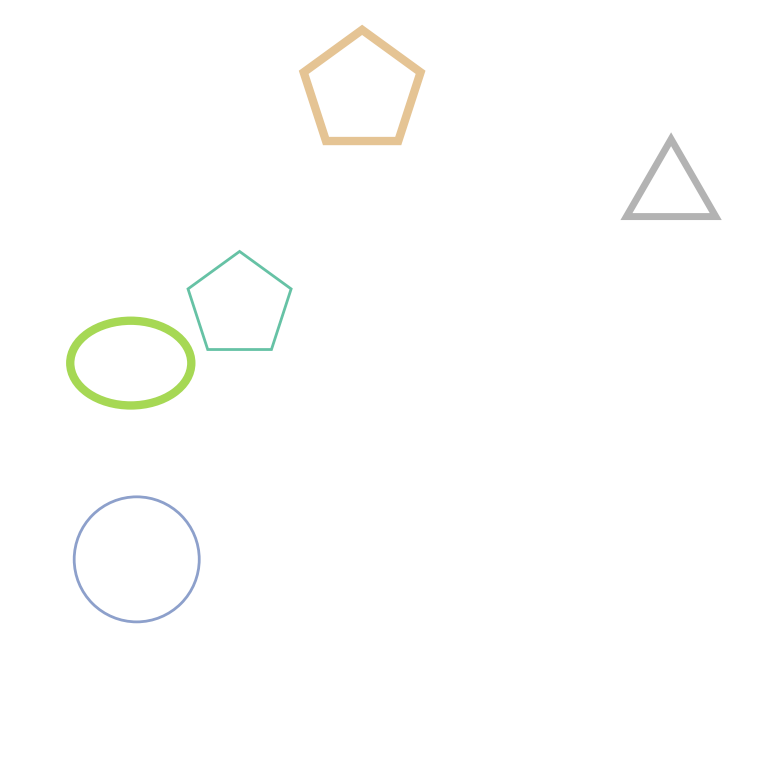[{"shape": "pentagon", "thickness": 1, "radius": 0.35, "center": [0.311, 0.603]}, {"shape": "circle", "thickness": 1, "radius": 0.41, "center": [0.178, 0.274]}, {"shape": "oval", "thickness": 3, "radius": 0.39, "center": [0.17, 0.528]}, {"shape": "pentagon", "thickness": 3, "radius": 0.4, "center": [0.47, 0.881]}, {"shape": "triangle", "thickness": 2.5, "radius": 0.33, "center": [0.872, 0.752]}]